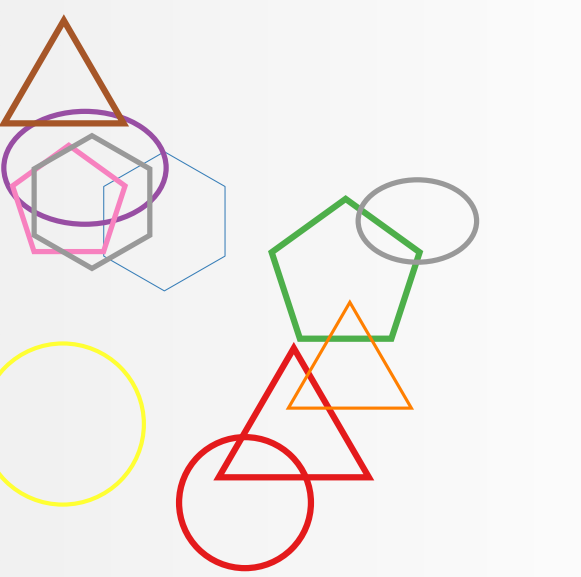[{"shape": "circle", "thickness": 3, "radius": 0.57, "center": [0.422, 0.129]}, {"shape": "triangle", "thickness": 3, "radius": 0.75, "center": [0.505, 0.247]}, {"shape": "hexagon", "thickness": 0.5, "radius": 0.6, "center": [0.283, 0.616]}, {"shape": "pentagon", "thickness": 3, "radius": 0.67, "center": [0.595, 0.521]}, {"shape": "oval", "thickness": 2.5, "radius": 0.7, "center": [0.146, 0.709]}, {"shape": "triangle", "thickness": 1.5, "radius": 0.61, "center": [0.602, 0.354]}, {"shape": "circle", "thickness": 2, "radius": 0.7, "center": [0.108, 0.265]}, {"shape": "triangle", "thickness": 3, "radius": 0.59, "center": [0.11, 0.845]}, {"shape": "pentagon", "thickness": 2.5, "radius": 0.51, "center": [0.118, 0.646]}, {"shape": "hexagon", "thickness": 2.5, "radius": 0.57, "center": [0.158, 0.649]}, {"shape": "oval", "thickness": 2.5, "radius": 0.51, "center": [0.718, 0.616]}]